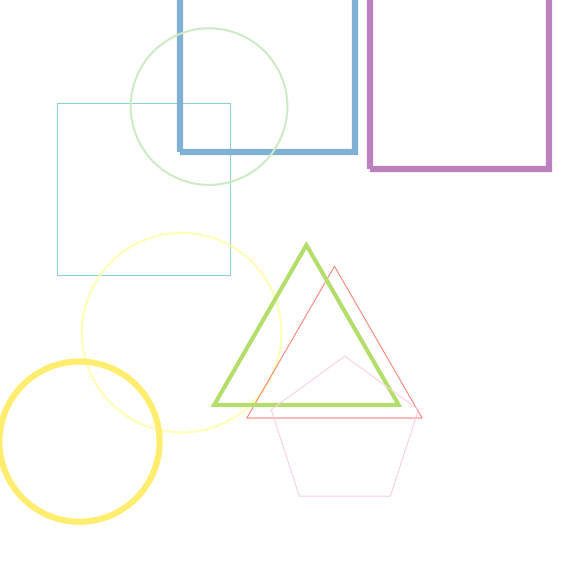[{"shape": "square", "thickness": 0.5, "radius": 0.75, "center": [0.249, 0.672]}, {"shape": "circle", "thickness": 1, "radius": 0.86, "center": [0.314, 0.423]}, {"shape": "triangle", "thickness": 0.5, "radius": 0.88, "center": [0.579, 0.363]}, {"shape": "square", "thickness": 3, "radius": 0.76, "center": [0.464, 0.888]}, {"shape": "triangle", "thickness": 2, "radius": 0.92, "center": [0.531, 0.39]}, {"shape": "pentagon", "thickness": 0.5, "radius": 0.67, "center": [0.597, 0.248]}, {"shape": "square", "thickness": 3, "radius": 0.78, "center": [0.796, 0.862]}, {"shape": "circle", "thickness": 1, "radius": 0.68, "center": [0.362, 0.815]}, {"shape": "circle", "thickness": 3, "radius": 0.69, "center": [0.138, 0.234]}]